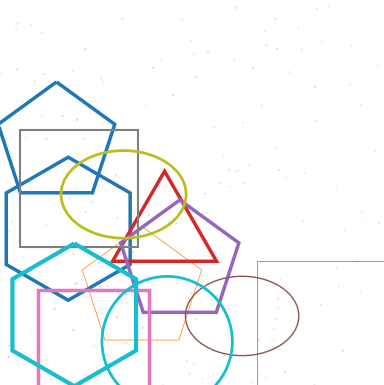[{"shape": "hexagon", "thickness": 2.5, "radius": 0.93, "center": [0.177, 0.406]}, {"shape": "pentagon", "thickness": 2.5, "radius": 0.8, "center": [0.147, 0.628]}, {"shape": "pentagon", "thickness": 0.5, "radius": 0.82, "center": [0.369, 0.249]}, {"shape": "square", "thickness": 0.5, "radius": 0.91, "center": [0.85, 0.14]}, {"shape": "triangle", "thickness": 2.5, "radius": 0.78, "center": [0.427, 0.399]}, {"shape": "pentagon", "thickness": 2.5, "radius": 0.81, "center": [0.467, 0.319]}, {"shape": "oval", "thickness": 1, "radius": 0.74, "center": [0.629, 0.179]}, {"shape": "square", "thickness": 2.5, "radius": 0.72, "center": [0.243, 0.104]}, {"shape": "square", "thickness": 1.5, "radius": 0.76, "center": [0.205, 0.511]}, {"shape": "oval", "thickness": 2, "radius": 0.81, "center": [0.321, 0.495]}, {"shape": "hexagon", "thickness": 3, "radius": 0.93, "center": [0.193, 0.182]}, {"shape": "circle", "thickness": 2, "radius": 0.85, "center": [0.434, 0.113]}]